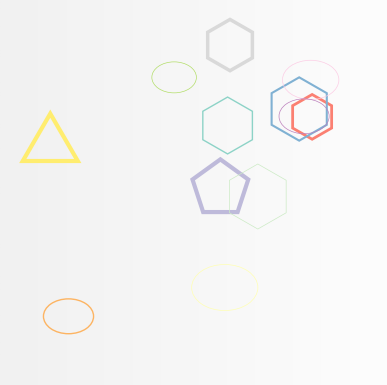[{"shape": "hexagon", "thickness": 1, "radius": 0.37, "center": [0.587, 0.674]}, {"shape": "oval", "thickness": 0.5, "radius": 0.43, "center": [0.58, 0.253]}, {"shape": "pentagon", "thickness": 3, "radius": 0.38, "center": [0.569, 0.51]}, {"shape": "hexagon", "thickness": 2, "radius": 0.29, "center": [0.806, 0.696]}, {"shape": "hexagon", "thickness": 1.5, "radius": 0.41, "center": [0.772, 0.717]}, {"shape": "oval", "thickness": 1, "radius": 0.32, "center": [0.177, 0.178]}, {"shape": "oval", "thickness": 0.5, "radius": 0.29, "center": [0.449, 0.799]}, {"shape": "oval", "thickness": 0.5, "radius": 0.36, "center": [0.802, 0.793]}, {"shape": "hexagon", "thickness": 2.5, "radius": 0.33, "center": [0.594, 0.883]}, {"shape": "oval", "thickness": 0.5, "radius": 0.32, "center": [0.785, 0.698]}, {"shape": "hexagon", "thickness": 0.5, "radius": 0.42, "center": [0.665, 0.49]}, {"shape": "triangle", "thickness": 3, "radius": 0.41, "center": [0.13, 0.623]}]